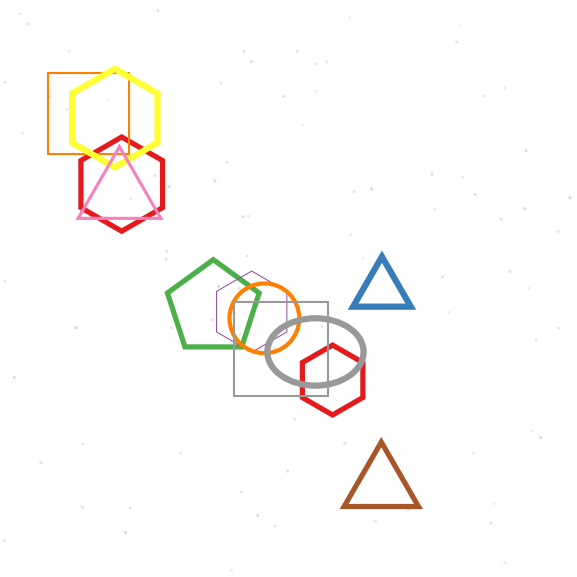[{"shape": "hexagon", "thickness": 2.5, "radius": 0.41, "center": [0.211, 0.68]}, {"shape": "hexagon", "thickness": 2.5, "radius": 0.3, "center": [0.576, 0.341]}, {"shape": "triangle", "thickness": 3, "radius": 0.29, "center": [0.661, 0.497]}, {"shape": "pentagon", "thickness": 2.5, "radius": 0.42, "center": [0.369, 0.466]}, {"shape": "hexagon", "thickness": 0.5, "radius": 0.35, "center": [0.436, 0.46]}, {"shape": "circle", "thickness": 2, "radius": 0.3, "center": [0.458, 0.448]}, {"shape": "square", "thickness": 1, "radius": 0.35, "center": [0.153, 0.803]}, {"shape": "hexagon", "thickness": 3, "radius": 0.43, "center": [0.199, 0.795]}, {"shape": "triangle", "thickness": 2.5, "radius": 0.37, "center": [0.66, 0.159]}, {"shape": "triangle", "thickness": 1.5, "radius": 0.41, "center": [0.207, 0.662]}, {"shape": "square", "thickness": 1, "radius": 0.41, "center": [0.486, 0.395]}, {"shape": "oval", "thickness": 3, "radius": 0.42, "center": [0.546, 0.39]}]